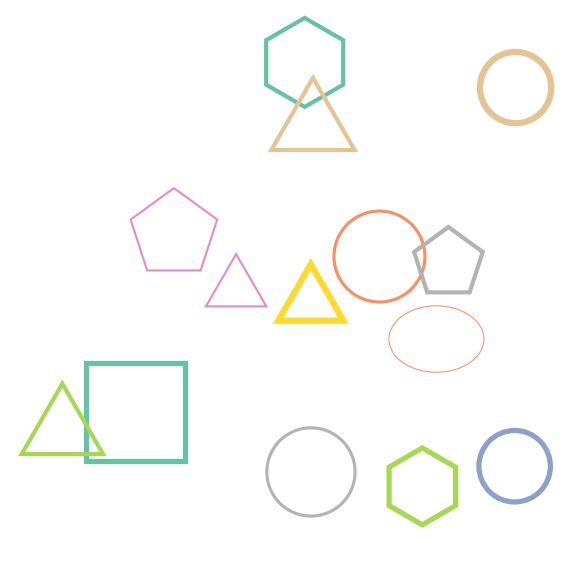[{"shape": "square", "thickness": 2.5, "radius": 0.43, "center": [0.235, 0.286]}, {"shape": "hexagon", "thickness": 2, "radius": 0.39, "center": [0.528, 0.891]}, {"shape": "oval", "thickness": 0.5, "radius": 0.41, "center": [0.756, 0.412]}, {"shape": "circle", "thickness": 1.5, "radius": 0.39, "center": [0.657, 0.555]}, {"shape": "circle", "thickness": 2.5, "radius": 0.31, "center": [0.891, 0.192]}, {"shape": "pentagon", "thickness": 1, "radius": 0.39, "center": [0.301, 0.595]}, {"shape": "triangle", "thickness": 1, "radius": 0.3, "center": [0.409, 0.499]}, {"shape": "triangle", "thickness": 2, "radius": 0.41, "center": [0.108, 0.254]}, {"shape": "hexagon", "thickness": 2.5, "radius": 0.33, "center": [0.731, 0.157]}, {"shape": "triangle", "thickness": 3, "radius": 0.33, "center": [0.538, 0.476]}, {"shape": "triangle", "thickness": 2, "radius": 0.42, "center": [0.542, 0.781]}, {"shape": "circle", "thickness": 3, "radius": 0.31, "center": [0.893, 0.847]}, {"shape": "pentagon", "thickness": 2, "radius": 0.31, "center": [0.777, 0.543]}, {"shape": "circle", "thickness": 1.5, "radius": 0.38, "center": [0.538, 0.182]}]